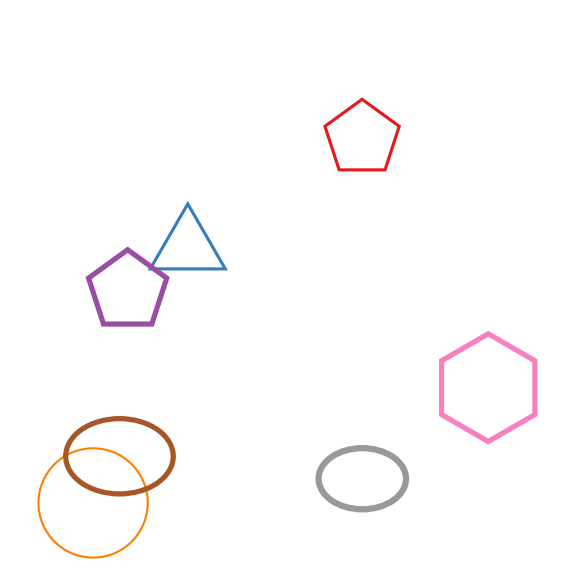[{"shape": "pentagon", "thickness": 1.5, "radius": 0.34, "center": [0.627, 0.76]}, {"shape": "triangle", "thickness": 1.5, "radius": 0.38, "center": [0.325, 0.571]}, {"shape": "pentagon", "thickness": 2.5, "radius": 0.36, "center": [0.221, 0.496]}, {"shape": "circle", "thickness": 1, "radius": 0.47, "center": [0.161, 0.128]}, {"shape": "oval", "thickness": 2.5, "radius": 0.47, "center": [0.207, 0.209]}, {"shape": "hexagon", "thickness": 2.5, "radius": 0.47, "center": [0.845, 0.328]}, {"shape": "oval", "thickness": 3, "radius": 0.38, "center": [0.627, 0.17]}]